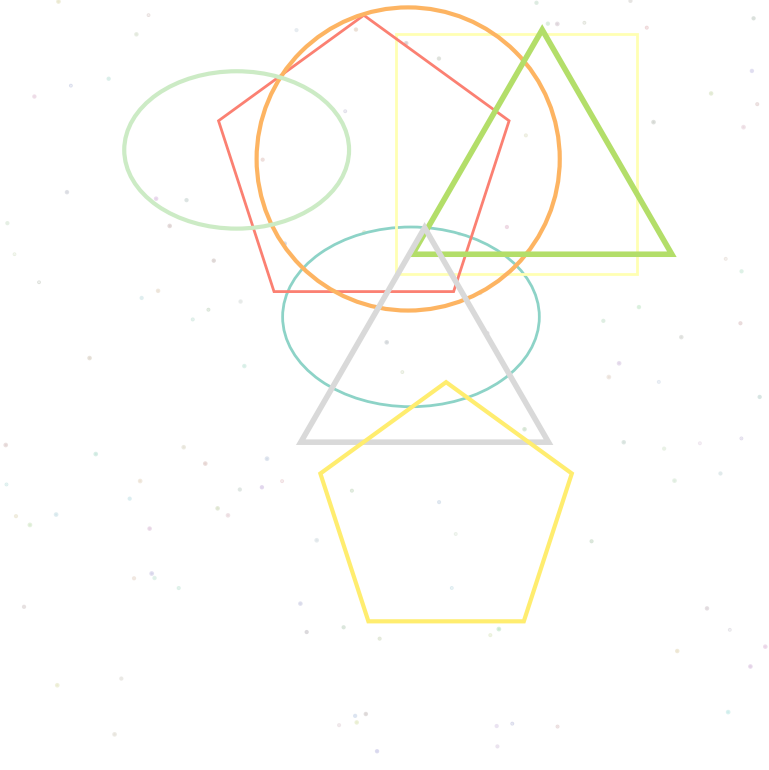[{"shape": "oval", "thickness": 1, "radius": 0.83, "center": [0.534, 0.588]}, {"shape": "square", "thickness": 1, "radius": 0.78, "center": [0.671, 0.8]}, {"shape": "pentagon", "thickness": 1, "radius": 0.99, "center": [0.472, 0.782]}, {"shape": "circle", "thickness": 1.5, "radius": 0.98, "center": [0.53, 0.794]}, {"shape": "triangle", "thickness": 2, "radius": 0.97, "center": [0.704, 0.767]}, {"shape": "triangle", "thickness": 2, "radius": 0.93, "center": [0.551, 0.519]}, {"shape": "oval", "thickness": 1.5, "radius": 0.73, "center": [0.307, 0.805]}, {"shape": "pentagon", "thickness": 1.5, "radius": 0.86, "center": [0.579, 0.332]}]